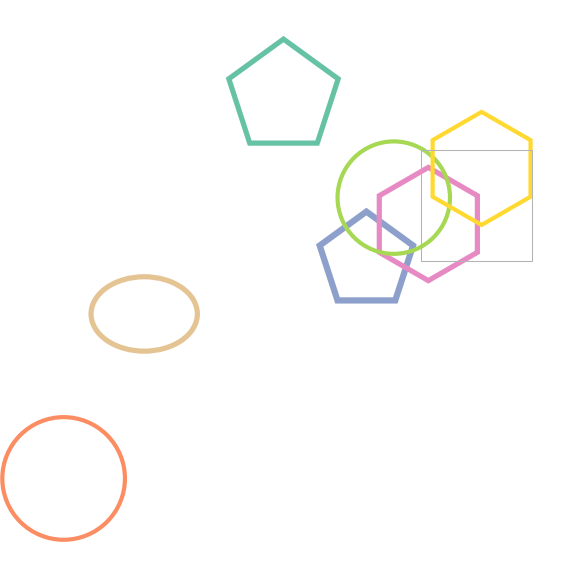[{"shape": "pentagon", "thickness": 2.5, "radius": 0.5, "center": [0.491, 0.832]}, {"shape": "circle", "thickness": 2, "radius": 0.53, "center": [0.11, 0.171]}, {"shape": "pentagon", "thickness": 3, "radius": 0.43, "center": [0.634, 0.548]}, {"shape": "hexagon", "thickness": 2.5, "radius": 0.49, "center": [0.742, 0.611]}, {"shape": "circle", "thickness": 2, "radius": 0.49, "center": [0.682, 0.657]}, {"shape": "hexagon", "thickness": 2, "radius": 0.49, "center": [0.834, 0.707]}, {"shape": "oval", "thickness": 2.5, "radius": 0.46, "center": [0.25, 0.455]}, {"shape": "square", "thickness": 0.5, "radius": 0.48, "center": [0.825, 0.644]}]